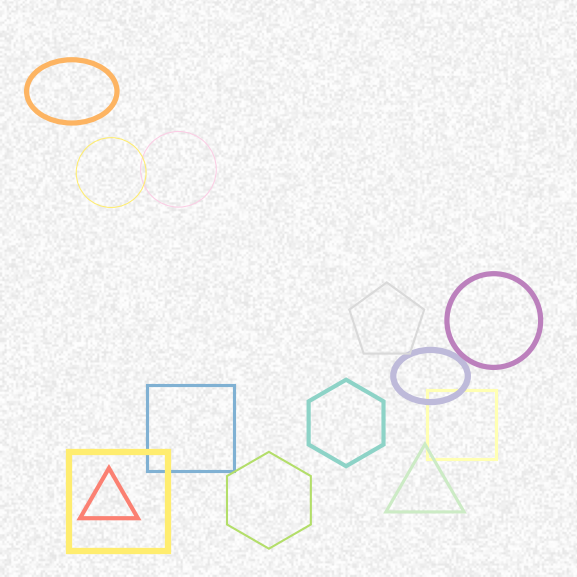[{"shape": "hexagon", "thickness": 2, "radius": 0.37, "center": [0.599, 0.267]}, {"shape": "square", "thickness": 1.5, "radius": 0.3, "center": [0.799, 0.263]}, {"shape": "oval", "thickness": 3, "radius": 0.32, "center": [0.746, 0.348]}, {"shape": "triangle", "thickness": 2, "radius": 0.29, "center": [0.189, 0.131]}, {"shape": "square", "thickness": 1.5, "radius": 0.38, "center": [0.33, 0.258]}, {"shape": "oval", "thickness": 2.5, "radius": 0.39, "center": [0.124, 0.841]}, {"shape": "hexagon", "thickness": 1, "radius": 0.42, "center": [0.466, 0.133]}, {"shape": "circle", "thickness": 0.5, "radius": 0.33, "center": [0.309, 0.706]}, {"shape": "pentagon", "thickness": 1, "radius": 0.34, "center": [0.67, 0.442]}, {"shape": "circle", "thickness": 2.5, "radius": 0.41, "center": [0.855, 0.444]}, {"shape": "triangle", "thickness": 1.5, "radius": 0.39, "center": [0.736, 0.152]}, {"shape": "square", "thickness": 3, "radius": 0.43, "center": [0.205, 0.13]}, {"shape": "circle", "thickness": 0.5, "radius": 0.3, "center": [0.192, 0.7]}]